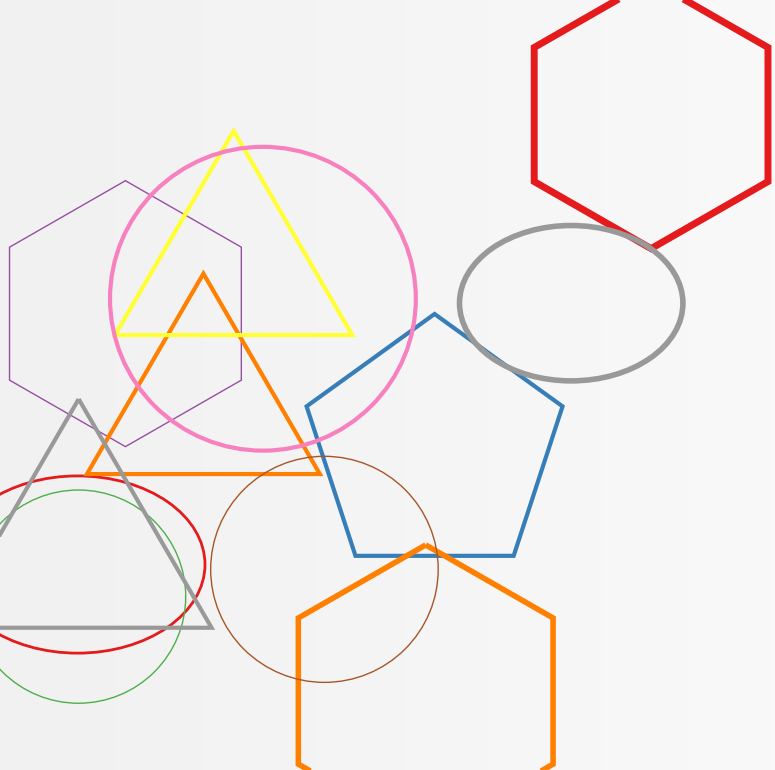[{"shape": "oval", "thickness": 1, "radius": 0.82, "center": [0.1, 0.267]}, {"shape": "hexagon", "thickness": 2.5, "radius": 0.87, "center": [0.84, 0.851]}, {"shape": "pentagon", "thickness": 1.5, "radius": 0.87, "center": [0.561, 0.419]}, {"shape": "circle", "thickness": 0.5, "radius": 0.69, "center": [0.101, 0.225]}, {"shape": "hexagon", "thickness": 0.5, "radius": 0.86, "center": [0.162, 0.593]}, {"shape": "hexagon", "thickness": 2, "radius": 0.95, "center": [0.549, 0.103]}, {"shape": "triangle", "thickness": 1.5, "radius": 0.87, "center": [0.262, 0.471]}, {"shape": "triangle", "thickness": 1.5, "radius": 0.88, "center": [0.301, 0.653]}, {"shape": "circle", "thickness": 0.5, "radius": 0.73, "center": [0.419, 0.261]}, {"shape": "circle", "thickness": 1.5, "radius": 0.99, "center": [0.339, 0.612]}, {"shape": "triangle", "thickness": 1.5, "radius": 0.99, "center": [0.102, 0.284]}, {"shape": "oval", "thickness": 2, "radius": 0.72, "center": [0.737, 0.606]}]